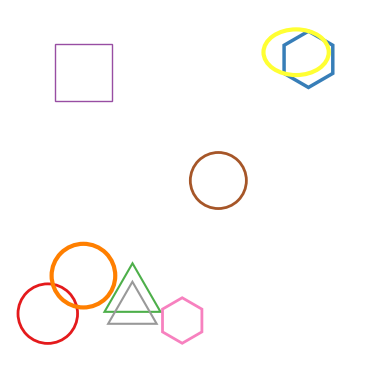[{"shape": "circle", "thickness": 2, "radius": 0.39, "center": [0.124, 0.185]}, {"shape": "hexagon", "thickness": 2.5, "radius": 0.37, "center": [0.801, 0.846]}, {"shape": "triangle", "thickness": 1.5, "radius": 0.42, "center": [0.344, 0.232]}, {"shape": "square", "thickness": 1, "radius": 0.37, "center": [0.217, 0.811]}, {"shape": "circle", "thickness": 3, "radius": 0.41, "center": [0.217, 0.284]}, {"shape": "oval", "thickness": 3, "radius": 0.42, "center": [0.769, 0.864]}, {"shape": "circle", "thickness": 2, "radius": 0.36, "center": [0.567, 0.531]}, {"shape": "hexagon", "thickness": 2, "radius": 0.3, "center": [0.473, 0.168]}, {"shape": "triangle", "thickness": 1.5, "radius": 0.36, "center": [0.344, 0.195]}]